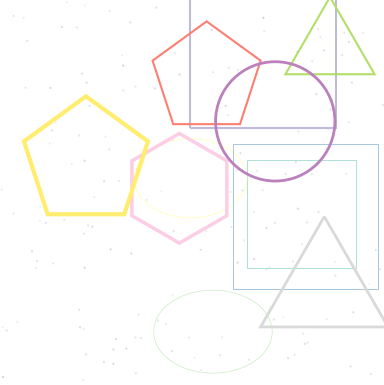[{"shape": "square", "thickness": 0.5, "radius": 0.71, "center": [0.782, 0.444]}, {"shape": "oval", "thickness": 0.5, "radius": 0.73, "center": [0.495, 0.537]}, {"shape": "square", "thickness": 1.5, "radius": 0.95, "center": [0.683, 0.856]}, {"shape": "pentagon", "thickness": 1.5, "radius": 0.74, "center": [0.537, 0.797]}, {"shape": "square", "thickness": 0.5, "radius": 0.94, "center": [0.794, 0.437]}, {"shape": "triangle", "thickness": 1.5, "radius": 0.67, "center": [0.857, 0.874]}, {"shape": "hexagon", "thickness": 2.5, "radius": 0.71, "center": [0.466, 0.511]}, {"shape": "triangle", "thickness": 2, "radius": 0.96, "center": [0.842, 0.246]}, {"shape": "circle", "thickness": 2, "radius": 0.77, "center": [0.715, 0.685]}, {"shape": "oval", "thickness": 0.5, "radius": 0.77, "center": [0.553, 0.139]}, {"shape": "pentagon", "thickness": 3, "radius": 0.85, "center": [0.223, 0.58]}]